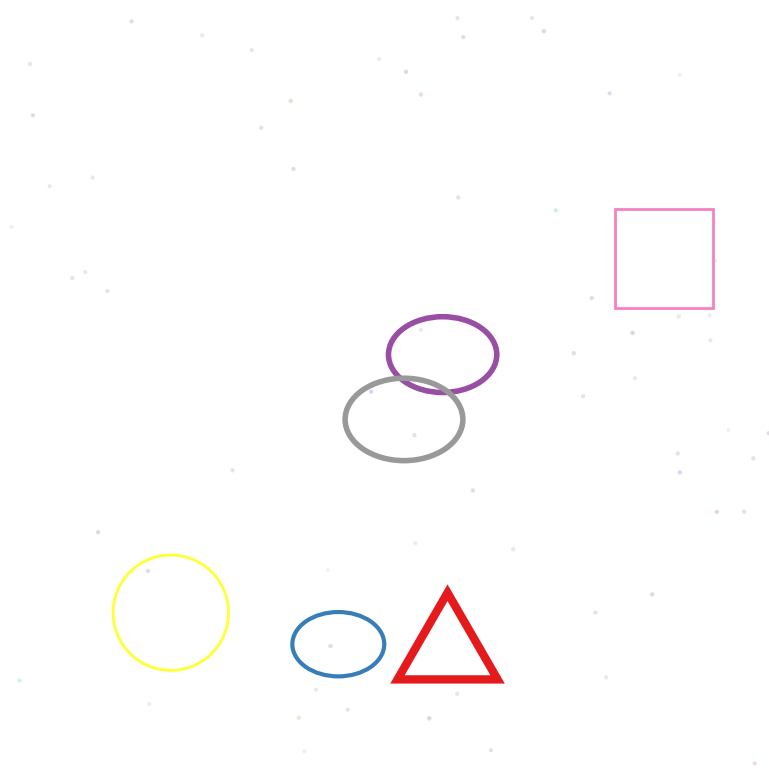[{"shape": "triangle", "thickness": 3, "radius": 0.38, "center": [0.581, 0.155]}, {"shape": "oval", "thickness": 1.5, "radius": 0.3, "center": [0.439, 0.163]}, {"shape": "oval", "thickness": 2, "radius": 0.35, "center": [0.575, 0.539]}, {"shape": "circle", "thickness": 1, "radius": 0.37, "center": [0.222, 0.204]}, {"shape": "square", "thickness": 1, "radius": 0.32, "center": [0.862, 0.664]}, {"shape": "oval", "thickness": 2, "radius": 0.38, "center": [0.525, 0.455]}]